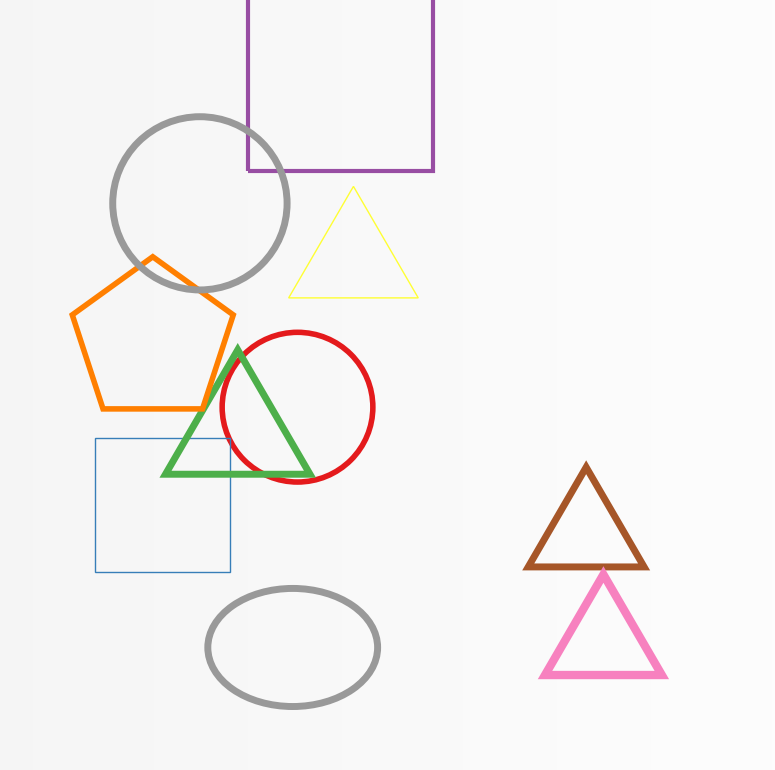[{"shape": "circle", "thickness": 2, "radius": 0.49, "center": [0.384, 0.471]}, {"shape": "square", "thickness": 0.5, "radius": 0.43, "center": [0.21, 0.344]}, {"shape": "triangle", "thickness": 2.5, "radius": 0.54, "center": [0.307, 0.438]}, {"shape": "square", "thickness": 1.5, "radius": 0.6, "center": [0.439, 0.897]}, {"shape": "pentagon", "thickness": 2, "radius": 0.55, "center": [0.197, 0.557]}, {"shape": "triangle", "thickness": 0.5, "radius": 0.48, "center": [0.456, 0.661]}, {"shape": "triangle", "thickness": 2.5, "radius": 0.43, "center": [0.756, 0.307]}, {"shape": "triangle", "thickness": 3, "radius": 0.44, "center": [0.779, 0.167]}, {"shape": "circle", "thickness": 2.5, "radius": 0.56, "center": [0.258, 0.736]}, {"shape": "oval", "thickness": 2.5, "radius": 0.55, "center": [0.378, 0.159]}]